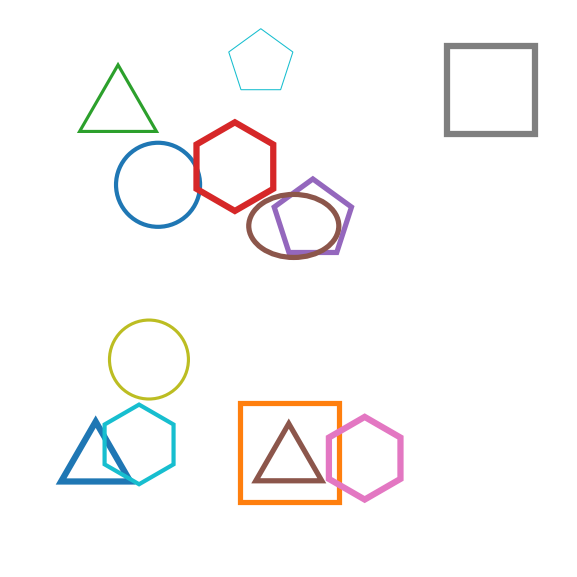[{"shape": "triangle", "thickness": 3, "radius": 0.35, "center": [0.166, 0.2]}, {"shape": "circle", "thickness": 2, "radius": 0.36, "center": [0.274, 0.679]}, {"shape": "square", "thickness": 2.5, "radius": 0.43, "center": [0.501, 0.216]}, {"shape": "triangle", "thickness": 1.5, "radius": 0.38, "center": [0.204, 0.81]}, {"shape": "hexagon", "thickness": 3, "radius": 0.38, "center": [0.407, 0.711]}, {"shape": "pentagon", "thickness": 2.5, "radius": 0.35, "center": [0.542, 0.619]}, {"shape": "triangle", "thickness": 2.5, "radius": 0.33, "center": [0.5, 0.2]}, {"shape": "oval", "thickness": 2.5, "radius": 0.39, "center": [0.509, 0.608]}, {"shape": "hexagon", "thickness": 3, "radius": 0.36, "center": [0.631, 0.206]}, {"shape": "square", "thickness": 3, "radius": 0.38, "center": [0.85, 0.843]}, {"shape": "circle", "thickness": 1.5, "radius": 0.34, "center": [0.258, 0.377]}, {"shape": "hexagon", "thickness": 2, "radius": 0.34, "center": [0.241, 0.23]}, {"shape": "pentagon", "thickness": 0.5, "radius": 0.29, "center": [0.452, 0.891]}]